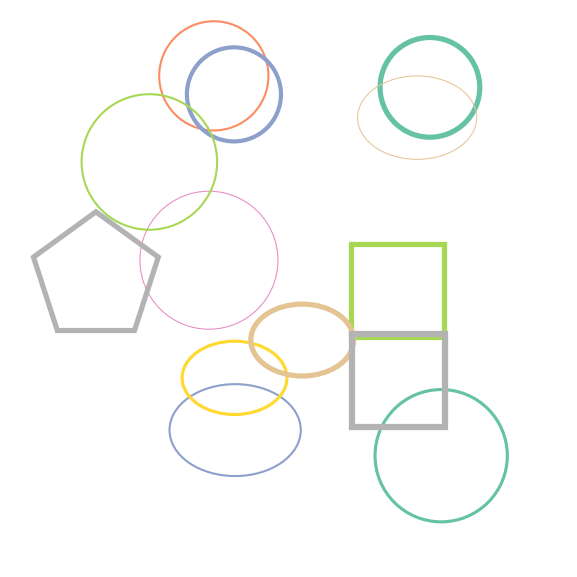[{"shape": "circle", "thickness": 2.5, "radius": 0.43, "center": [0.744, 0.848]}, {"shape": "circle", "thickness": 1.5, "radius": 0.57, "center": [0.764, 0.21]}, {"shape": "circle", "thickness": 1, "radius": 0.47, "center": [0.37, 0.868]}, {"shape": "circle", "thickness": 2, "radius": 0.41, "center": [0.405, 0.836]}, {"shape": "oval", "thickness": 1, "radius": 0.57, "center": [0.407, 0.254]}, {"shape": "circle", "thickness": 0.5, "radius": 0.6, "center": [0.362, 0.549]}, {"shape": "square", "thickness": 2.5, "radius": 0.4, "center": [0.689, 0.496]}, {"shape": "circle", "thickness": 1, "radius": 0.59, "center": [0.259, 0.719]}, {"shape": "oval", "thickness": 1.5, "radius": 0.45, "center": [0.406, 0.345]}, {"shape": "oval", "thickness": 0.5, "radius": 0.52, "center": [0.722, 0.795]}, {"shape": "oval", "thickness": 2.5, "radius": 0.44, "center": [0.523, 0.41]}, {"shape": "square", "thickness": 3, "radius": 0.4, "center": [0.69, 0.341]}, {"shape": "pentagon", "thickness": 2.5, "radius": 0.57, "center": [0.166, 0.519]}]